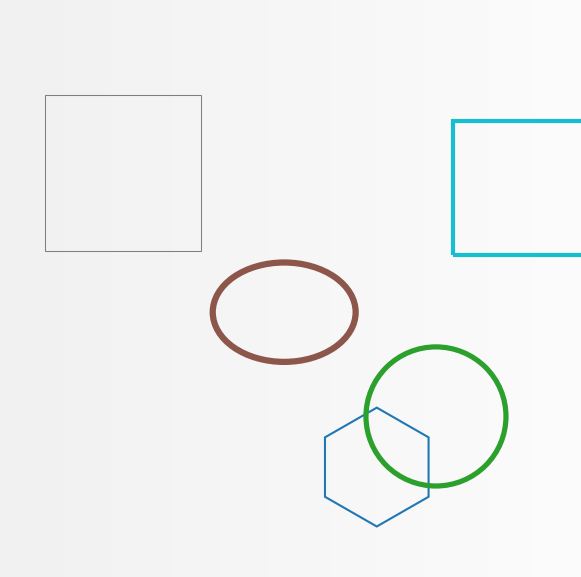[{"shape": "hexagon", "thickness": 1, "radius": 0.51, "center": [0.648, 0.19]}, {"shape": "circle", "thickness": 2.5, "radius": 0.6, "center": [0.75, 0.278]}, {"shape": "oval", "thickness": 3, "radius": 0.61, "center": [0.489, 0.459]}, {"shape": "square", "thickness": 0.5, "radius": 0.67, "center": [0.212, 0.699]}, {"shape": "square", "thickness": 2, "radius": 0.58, "center": [0.895, 0.674]}]